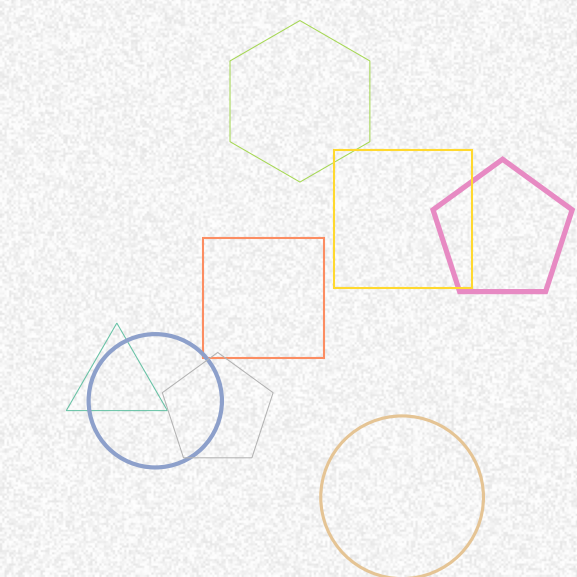[{"shape": "triangle", "thickness": 0.5, "radius": 0.51, "center": [0.202, 0.339]}, {"shape": "square", "thickness": 1, "radius": 0.52, "center": [0.456, 0.483]}, {"shape": "circle", "thickness": 2, "radius": 0.58, "center": [0.269, 0.305]}, {"shape": "pentagon", "thickness": 2.5, "radius": 0.63, "center": [0.87, 0.597]}, {"shape": "hexagon", "thickness": 0.5, "radius": 0.7, "center": [0.519, 0.824]}, {"shape": "square", "thickness": 1, "radius": 0.6, "center": [0.698, 0.621]}, {"shape": "circle", "thickness": 1.5, "radius": 0.7, "center": [0.696, 0.138]}, {"shape": "pentagon", "thickness": 0.5, "radius": 0.5, "center": [0.377, 0.288]}]